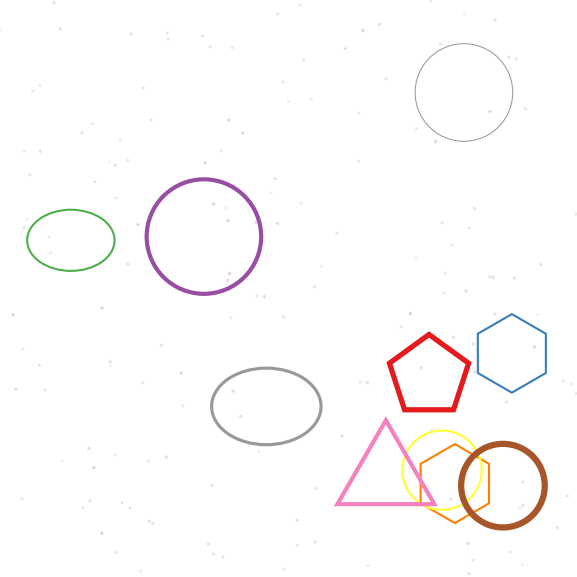[{"shape": "pentagon", "thickness": 2.5, "radius": 0.36, "center": [0.743, 0.348]}, {"shape": "hexagon", "thickness": 1, "radius": 0.34, "center": [0.886, 0.387]}, {"shape": "oval", "thickness": 1, "radius": 0.38, "center": [0.123, 0.583]}, {"shape": "circle", "thickness": 2, "radius": 0.5, "center": [0.353, 0.589]}, {"shape": "hexagon", "thickness": 1, "radius": 0.34, "center": [0.788, 0.162]}, {"shape": "circle", "thickness": 1, "radius": 0.34, "center": [0.765, 0.185]}, {"shape": "circle", "thickness": 3, "radius": 0.36, "center": [0.871, 0.158]}, {"shape": "triangle", "thickness": 2, "radius": 0.48, "center": [0.668, 0.175]}, {"shape": "circle", "thickness": 0.5, "radius": 0.42, "center": [0.803, 0.839]}, {"shape": "oval", "thickness": 1.5, "radius": 0.47, "center": [0.461, 0.295]}]